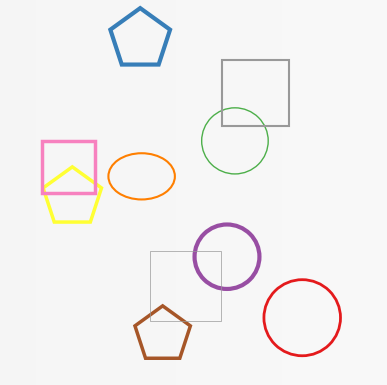[{"shape": "circle", "thickness": 2, "radius": 0.49, "center": [0.78, 0.175]}, {"shape": "pentagon", "thickness": 3, "radius": 0.41, "center": [0.362, 0.898]}, {"shape": "circle", "thickness": 1, "radius": 0.43, "center": [0.606, 0.634]}, {"shape": "circle", "thickness": 3, "radius": 0.42, "center": [0.586, 0.333]}, {"shape": "oval", "thickness": 1.5, "radius": 0.43, "center": [0.366, 0.542]}, {"shape": "pentagon", "thickness": 2.5, "radius": 0.4, "center": [0.187, 0.487]}, {"shape": "pentagon", "thickness": 2.5, "radius": 0.38, "center": [0.42, 0.13]}, {"shape": "square", "thickness": 2.5, "radius": 0.34, "center": [0.176, 0.566]}, {"shape": "square", "thickness": 1.5, "radius": 0.43, "center": [0.66, 0.758]}, {"shape": "square", "thickness": 0.5, "radius": 0.46, "center": [0.478, 0.257]}]